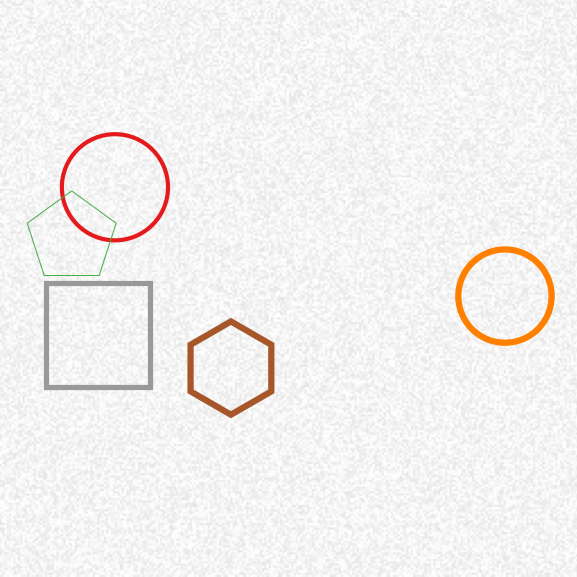[{"shape": "circle", "thickness": 2, "radius": 0.46, "center": [0.199, 0.675]}, {"shape": "pentagon", "thickness": 0.5, "radius": 0.4, "center": [0.124, 0.588]}, {"shape": "circle", "thickness": 3, "radius": 0.4, "center": [0.874, 0.486]}, {"shape": "hexagon", "thickness": 3, "radius": 0.4, "center": [0.4, 0.362]}, {"shape": "square", "thickness": 2.5, "radius": 0.45, "center": [0.17, 0.419]}]